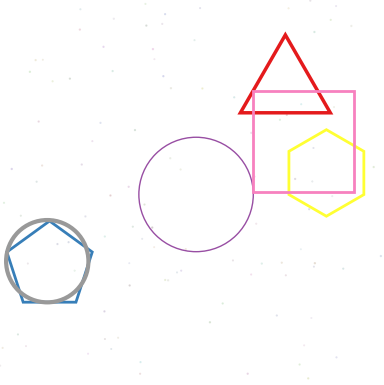[{"shape": "triangle", "thickness": 2.5, "radius": 0.67, "center": [0.741, 0.774]}, {"shape": "pentagon", "thickness": 2, "radius": 0.58, "center": [0.129, 0.309]}, {"shape": "circle", "thickness": 1, "radius": 0.74, "center": [0.509, 0.495]}, {"shape": "hexagon", "thickness": 2, "radius": 0.56, "center": [0.848, 0.551]}, {"shape": "square", "thickness": 2, "radius": 0.66, "center": [0.789, 0.632]}, {"shape": "circle", "thickness": 3, "radius": 0.53, "center": [0.123, 0.322]}]